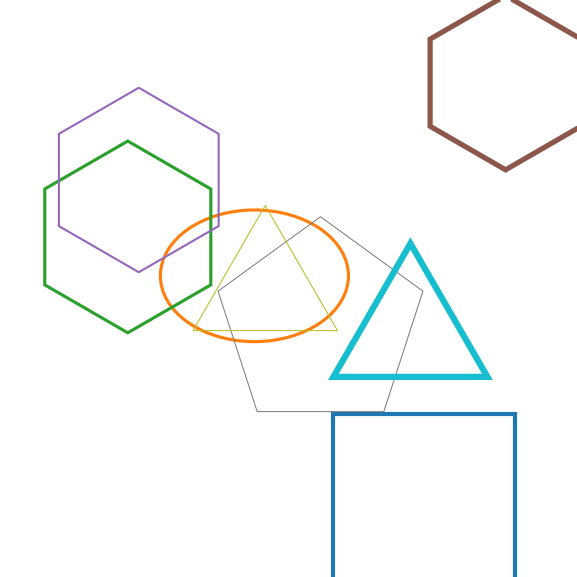[{"shape": "square", "thickness": 2, "radius": 0.79, "center": [0.735, 0.124]}, {"shape": "oval", "thickness": 1.5, "radius": 0.81, "center": [0.441, 0.522]}, {"shape": "hexagon", "thickness": 1.5, "radius": 0.83, "center": [0.221, 0.589]}, {"shape": "hexagon", "thickness": 1, "radius": 0.8, "center": [0.24, 0.687]}, {"shape": "hexagon", "thickness": 2.5, "radius": 0.75, "center": [0.875, 0.856]}, {"shape": "pentagon", "thickness": 0.5, "radius": 0.93, "center": [0.555, 0.437]}, {"shape": "triangle", "thickness": 0.5, "radius": 0.72, "center": [0.459, 0.499]}, {"shape": "triangle", "thickness": 3, "radius": 0.77, "center": [0.711, 0.423]}]